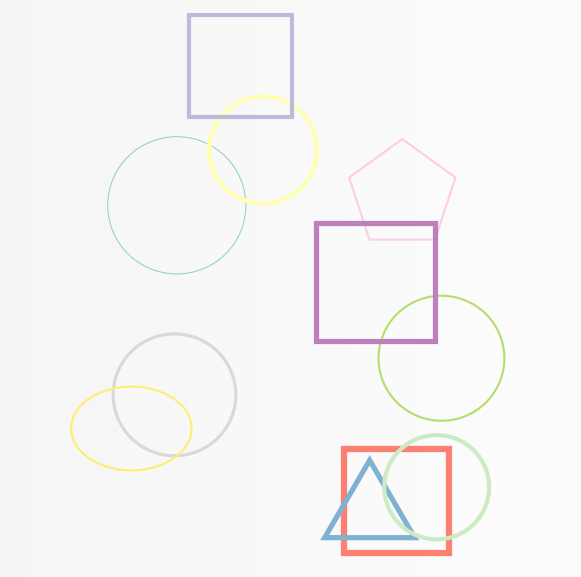[{"shape": "circle", "thickness": 0.5, "radius": 0.59, "center": [0.304, 0.644]}, {"shape": "circle", "thickness": 2, "radius": 0.46, "center": [0.453, 0.739]}, {"shape": "square", "thickness": 2, "radius": 0.44, "center": [0.414, 0.885]}, {"shape": "square", "thickness": 3, "radius": 0.45, "center": [0.683, 0.132]}, {"shape": "triangle", "thickness": 2.5, "radius": 0.45, "center": [0.636, 0.113]}, {"shape": "circle", "thickness": 1, "radius": 0.54, "center": [0.759, 0.379]}, {"shape": "pentagon", "thickness": 1, "radius": 0.48, "center": [0.692, 0.662]}, {"shape": "circle", "thickness": 1.5, "radius": 0.53, "center": [0.3, 0.315]}, {"shape": "square", "thickness": 2.5, "radius": 0.51, "center": [0.646, 0.51]}, {"shape": "circle", "thickness": 2, "radius": 0.45, "center": [0.751, 0.155]}, {"shape": "oval", "thickness": 1, "radius": 0.52, "center": [0.226, 0.257]}]